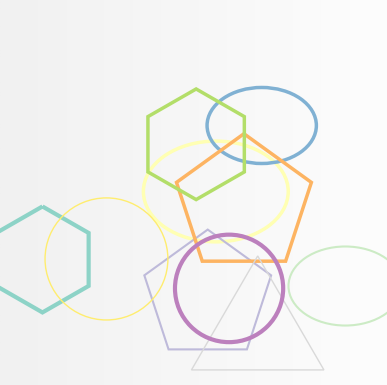[{"shape": "hexagon", "thickness": 3, "radius": 0.69, "center": [0.11, 0.326]}, {"shape": "oval", "thickness": 2.5, "radius": 0.93, "center": [0.557, 0.503]}, {"shape": "pentagon", "thickness": 1.5, "radius": 0.86, "center": [0.536, 0.232]}, {"shape": "oval", "thickness": 2.5, "radius": 0.71, "center": [0.675, 0.674]}, {"shape": "pentagon", "thickness": 2.5, "radius": 0.91, "center": [0.63, 0.47]}, {"shape": "hexagon", "thickness": 2.5, "radius": 0.72, "center": [0.506, 0.625]}, {"shape": "triangle", "thickness": 1, "radius": 0.99, "center": [0.665, 0.138]}, {"shape": "circle", "thickness": 3, "radius": 0.7, "center": [0.591, 0.251]}, {"shape": "oval", "thickness": 1.5, "radius": 0.73, "center": [0.891, 0.257]}, {"shape": "circle", "thickness": 1, "radius": 0.79, "center": [0.275, 0.327]}]